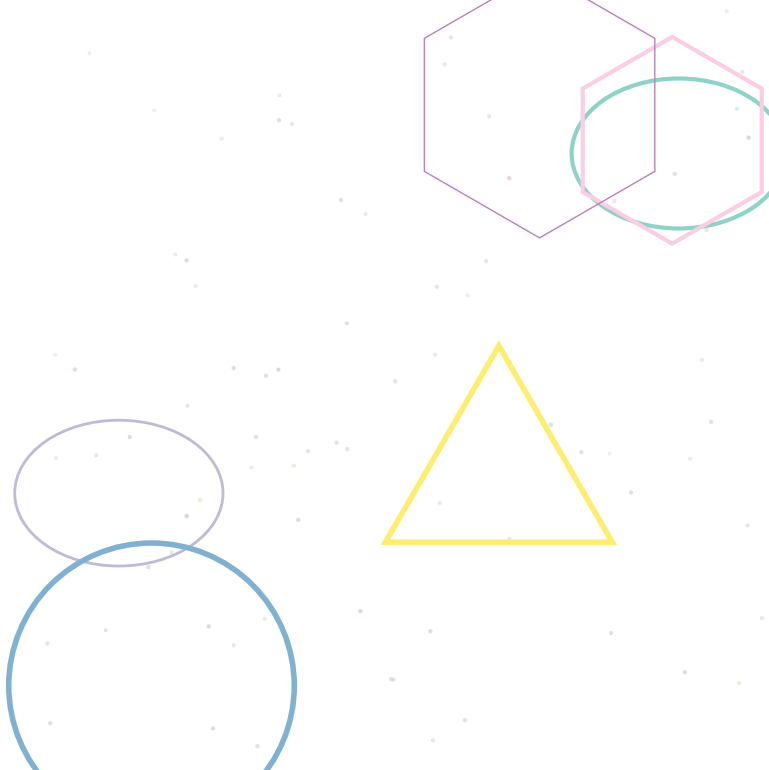[{"shape": "oval", "thickness": 1.5, "radius": 0.7, "center": [0.882, 0.801]}, {"shape": "oval", "thickness": 1, "radius": 0.68, "center": [0.154, 0.36]}, {"shape": "circle", "thickness": 2, "radius": 0.93, "center": [0.197, 0.109]}, {"shape": "hexagon", "thickness": 1.5, "radius": 0.67, "center": [0.873, 0.818]}, {"shape": "hexagon", "thickness": 0.5, "radius": 0.86, "center": [0.701, 0.864]}, {"shape": "triangle", "thickness": 2, "radius": 0.85, "center": [0.648, 0.381]}]